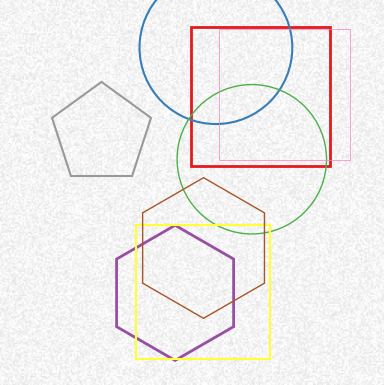[{"shape": "square", "thickness": 2, "radius": 0.91, "center": [0.677, 0.75]}, {"shape": "circle", "thickness": 1.5, "radius": 0.99, "center": [0.561, 0.876]}, {"shape": "circle", "thickness": 1, "radius": 0.97, "center": [0.654, 0.586]}, {"shape": "hexagon", "thickness": 2, "radius": 0.88, "center": [0.455, 0.239]}, {"shape": "square", "thickness": 1.5, "radius": 0.87, "center": [0.528, 0.242]}, {"shape": "hexagon", "thickness": 1, "radius": 0.91, "center": [0.529, 0.356]}, {"shape": "square", "thickness": 0.5, "radius": 0.85, "center": [0.738, 0.754]}, {"shape": "pentagon", "thickness": 1.5, "radius": 0.68, "center": [0.264, 0.652]}]